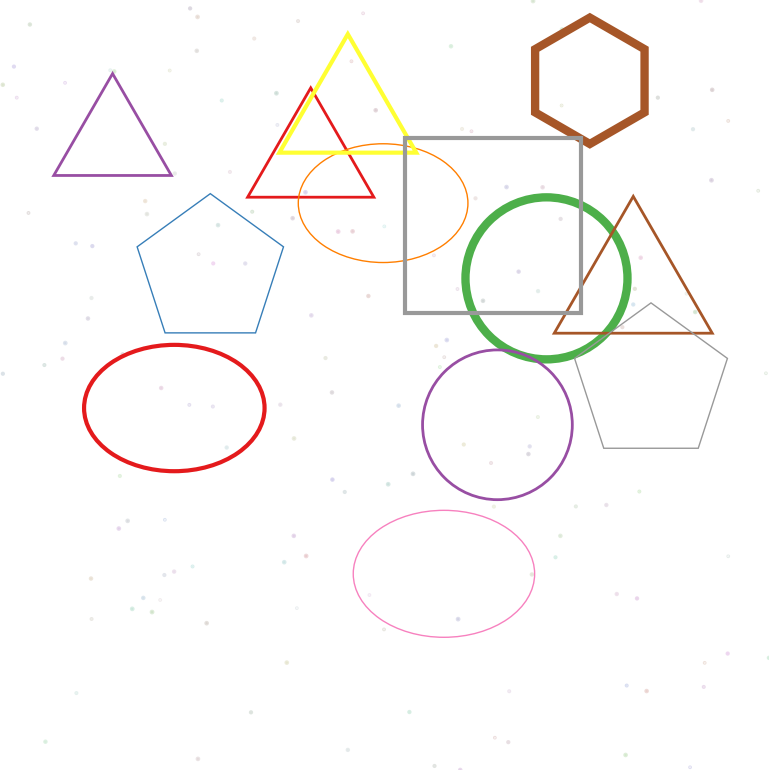[{"shape": "oval", "thickness": 1.5, "radius": 0.59, "center": [0.226, 0.47]}, {"shape": "triangle", "thickness": 1, "radius": 0.47, "center": [0.404, 0.791]}, {"shape": "pentagon", "thickness": 0.5, "radius": 0.5, "center": [0.273, 0.649]}, {"shape": "circle", "thickness": 3, "radius": 0.53, "center": [0.71, 0.639]}, {"shape": "circle", "thickness": 1, "radius": 0.49, "center": [0.646, 0.448]}, {"shape": "triangle", "thickness": 1, "radius": 0.44, "center": [0.146, 0.816]}, {"shape": "oval", "thickness": 0.5, "radius": 0.55, "center": [0.498, 0.736]}, {"shape": "triangle", "thickness": 1.5, "radius": 0.51, "center": [0.452, 0.853]}, {"shape": "hexagon", "thickness": 3, "radius": 0.41, "center": [0.766, 0.895]}, {"shape": "triangle", "thickness": 1, "radius": 0.59, "center": [0.822, 0.626]}, {"shape": "oval", "thickness": 0.5, "radius": 0.59, "center": [0.577, 0.255]}, {"shape": "pentagon", "thickness": 0.5, "radius": 0.52, "center": [0.845, 0.502]}, {"shape": "square", "thickness": 1.5, "radius": 0.57, "center": [0.64, 0.707]}]